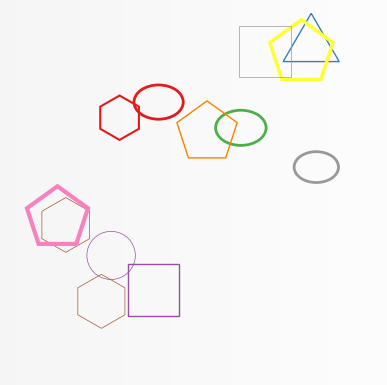[{"shape": "oval", "thickness": 2, "radius": 0.32, "center": [0.409, 0.735]}, {"shape": "hexagon", "thickness": 1.5, "radius": 0.29, "center": [0.309, 0.694]}, {"shape": "triangle", "thickness": 1, "radius": 0.42, "center": [0.803, 0.882]}, {"shape": "oval", "thickness": 2, "radius": 0.33, "center": [0.622, 0.668]}, {"shape": "circle", "thickness": 0.5, "radius": 0.31, "center": [0.287, 0.337]}, {"shape": "square", "thickness": 1, "radius": 0.33, "center": [0.397, 0.247]}, {"shape": "pentagon", "thickness": 1, "radius": 0.41, "center": [0.534, 0.656]}, {"shape": "pentagon", "thickness": 2.5, "radius": 0.43, "center": [0.778, 0.863]}, {"shape": "hexagon", "thickness": 0.5, "radius": 0.35, "center": [0.262, 0.217]}, {"shape": "hexagon", "thickness": 0.5, "radius": 0.36, "center": [0.17, 0.416]}, {"shape": "pentagon", "thickness": 3, "radius": 0.41, "center": [0.148, 0.433]}, {"shape": "oval", "thickness": 2, "radius": 0.29, "center": [0.816, 0.566]}, {"shape": "square", "thickness": 0.5, "radius": 0.33, "center": [0.683, 0.866]}]